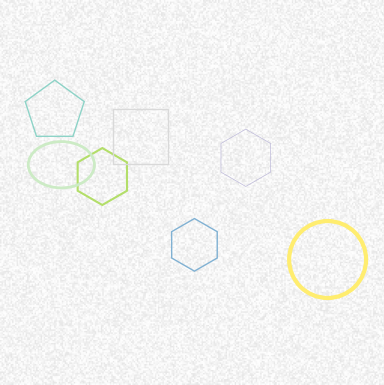[{"shape": "pentagon", "thickness": 1, "radius": 0.4, "center": [0.142, 0.711]}, {"shape": "hexagon", "thickness": 0.5, "radius": 0.37, "center": [0.638, 0.59]}, {"shape": "hexagon", "thickness": 1, "radius": 0.34, "center": [0.505, 0.364]}, {"shape": "hexagon", "thickness": 1.5, "radius": 0.37, "center": [0.266, 0.541]}, {"shape": "square", "thickness": 1, "radius": 0.36, "center": [0.365, 0.647]}, {"shape": "oval", "thickness": 2, "radius": 0.43, "center": [0.159, 0.572]}, {"shape": "circle", "thickness": 3, "radius": 0.5, "center": [0.851, 0.326]}]